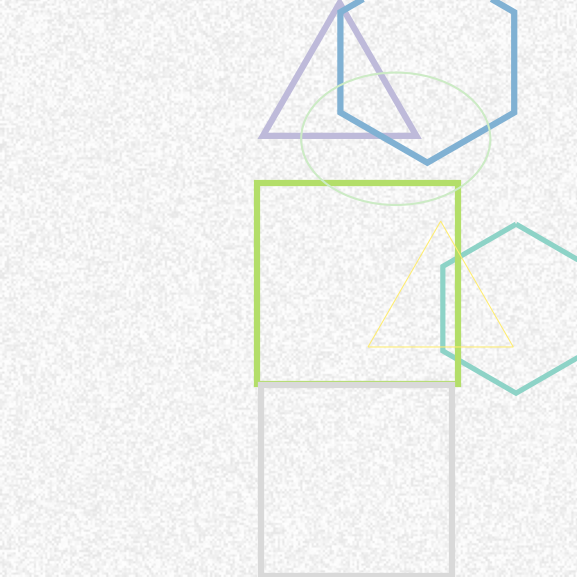[{"shape": "hexagon", "thickness": 2.5, "radius": 0.73, "center": [0.894, 0.465]}, {"shape": "triangle", "thickness": 3, "radius": 0.77, "center": [0.588, 0.841]}, {"shape": "hexagon", "thickness": 3, "radius": 0.87, "center": [0.74, 0.891]}, {"shape": "square", "thickness": 3, "radius": 0.87, "center": [0.619, 0.508]}, {"shape": "square", "thickness": 3, "radius": 0.83, "center": [0.617, 0.168]}, {"shape": "oval", "thickness": 1, "radius": 0.82, "center": [0.685, 0.759]}, {"shape": "triangle", "thickness": 0.5, "radius": 0.73, "center": [0.763, 0.471]}]